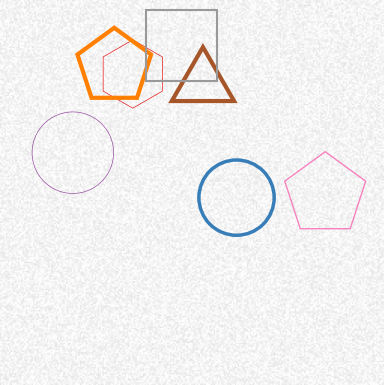[{"shape": "hexagon", "thickness": 0.5, "radius": 0.44, "center": [0.345, 0.808]}, {"shape": "circle", "thickness": 2.5, "radius": 0.49, "center": [0.614, 0.487]}, {"shape": "circle", "thickness": 0.5, "radius": 0.53, "center": [0.189, 0.603]}, {"shape": "pentagon", "thickness": 3, "radius": 0.5, "center": [0.297, 0.827]}, {"shape": "triangle", "thickness": 3, "radius": 0.47, "center": [0.527, 0.784]}, {"shape": "pentagon", "thickness": 1, "radius": 0.55, "center": [0.845, 0.495]}, {"shape": "square", "thickness": 1.5, "radius": 0.46, "center": [0.472, 0.882]}]